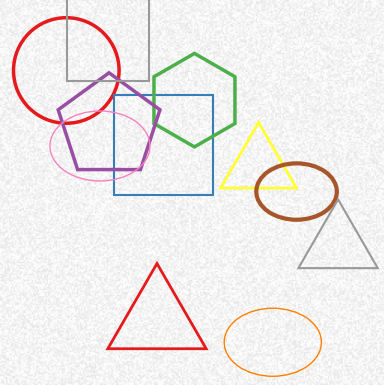[{"shape": "circle", "thickness": 2.5, "radius": 0.69, "center": [0.172, 0.817]}, {"shape": "triangle", "thickness": 2, "radius": 0.74, "center": [0.408, 0.168]}, {"shape": "square", "thickness": 1.5, "radius": 0.65, "center": [0.425, 0.624]}, {"shape": "hexagon", "thickness": 2.5, "radius": 0.61, "center": [0.505, 0.74]}, {"shape": "pentagon", "thickness": 2.5, "radius": 0.69, "center": [0.283, 0.672]}, {"shape": "oval", "thickness": 1, "radius": 0.63, "center": [0.709, 0.111]}, {"shape": "triangle", "thickness": 2, "radius": 0.57, "center": [0.672, 0.568]}, {"shape": "oval", "thickness": 3, "radius": 0.52, "center": [0.77, 0.502]}, {"shape": "oval", "thickness": 1, "radius": 0.65, "center": [0.26, 0.621]}, {"shape": "square", "thickness": 1.5, "radius": 0.53, "center": [0.28, 0.895]}, {"shape": "triangle", "thickness": 1.5, "radius": 0.59, "center": [0.878, 0.363]}]